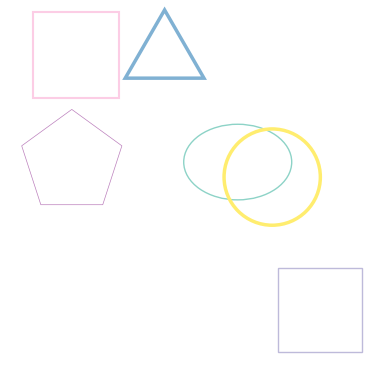[{"shape": "oval", "thickness": 1, "radius": 0.7, "center": [0.617, 0.579]}, {"shape": "square", "thickness": 1, "radius": 0.55, "center": [0.832, 0.196]}, {"shape": "triangle", "thickness": 2.5, "radius": 0.59, "center": [0.428, 0.856]}, {"shape": "square", "thickness": 1.5, "radius": 0.56, "center": [0.197, 0.857]}, {"shape": "pentagon", "thickness": 0.5, "radius": 0.68, "center": [0.186, 0.579]}, {"shape": "circle", "thickness": 2.5, "radius": 0.63, "center": [0.707, 0.54]}]